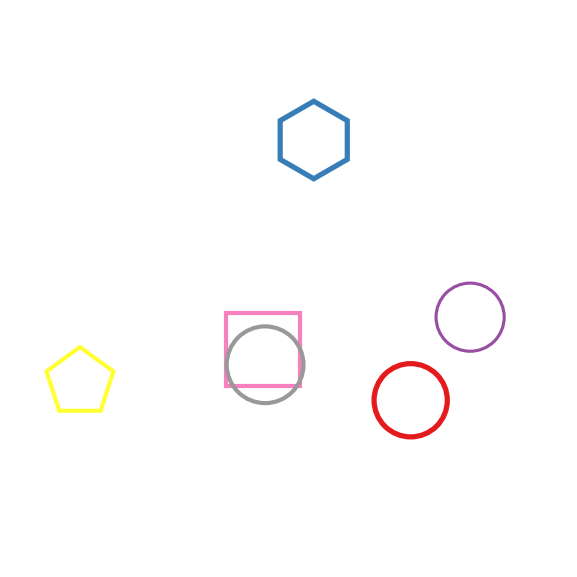[{"shape": "circle", "thickness": 2.5, "radius": 0.32, "center": [0.711, 0.306]}, {"shape": "hexagon", "thickness": 2.5, "radius": 0.34, "center": [0.543, 0.757]}, {"shape": "circle", "thickness": 1.5, "radius": 0.29, "center": [0.814, 0.45]}, {"shape": "pentagon", "thickness": 2, "radius": 0.3, "center": [0.138, 0.337]}, {"shape": "square", "thickness": 2, "radius": 0.32, "center": [0.456, 0.394]}, {"shape": "circle", "thickness": 2, "radius": 0.33, "center": [0.459, 0.368]}]